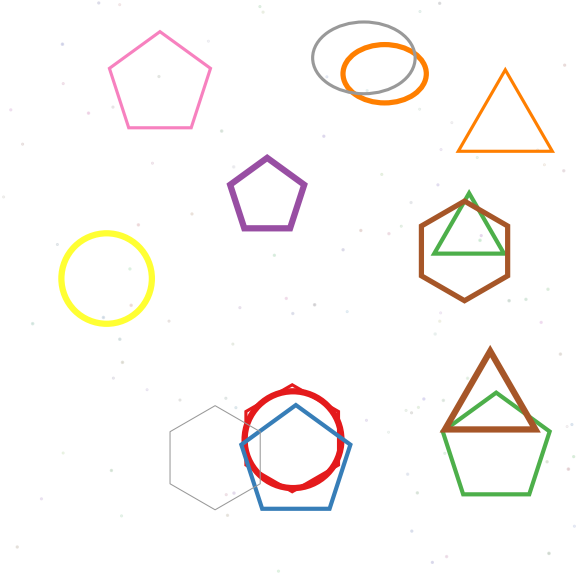[{"shape": "circle", "thickness": 3, "radius": 0.42, "center": [0.507, 0.238]}, {"shape": "hexagon", "thickness": 1.5, "radius": 0.46, "center": [0.506, 0.24]}, {"shape": "pentagon", "thickness": 2, "radius": 0.5, "center": [0.512, 0.198]}, {"shape": "pentagon", "thickness": 2, "radius": 0.49, "center": [0.859, 0.222]}, {"shape": "triangle", "thickness": 2, "radius": 0.35, "center": [0.812, 0.595]}, {"shape": "pentagon", "thickness": 3, "radius": 0.34, "center": [0.463, 0.658]}, {"shape": "oval", "thickness": 2.5, "radius": 0.36, "center": [0.666, 0.871]}, {"shape": "triangle", "thickness": 1.5, "radius": 0.47, "center": [0.875, 0.784]}, {"shape": "circle", "thickness": 3, "radius": 0.39, "center": [0.185, 0.517]}, {"shape": "hexagon", "thickness": 2.5, "radius": 0.43, "center": [0.804, 0.565]}, {"shape": "triangle", "thickness": 3, "radius": 0.45, "center": [0.849, 0.301]}, {"shape": "pentagon", "thickness": 1.5, "radius": 0.46, "center": [0.277, 0.852]}, {"shape": "oval", "thickness": 1.5, "radius": 0.44, "center": [0.63, 0.899]}, {"shape": "hexagon", "thickness": 0.5, "radius": 0.45, "center": [0.373, 0.207]}]